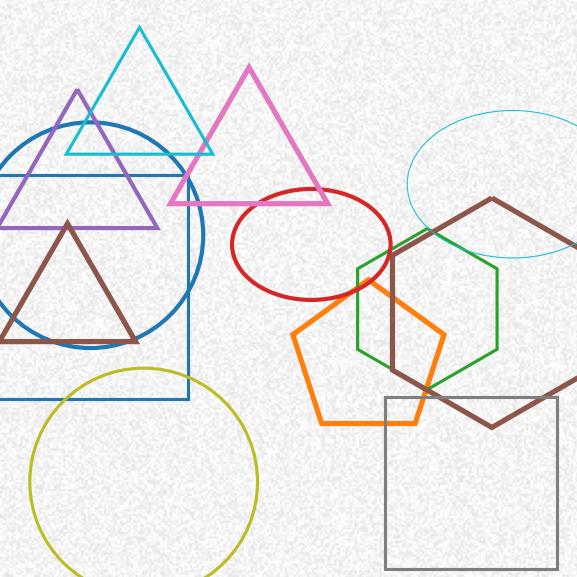[{"shape": "circle", "thickness": 2, "radius": 0.98, "center": [0.157, 0.592]}, {"shape": "square", "thickness": 1.5, "radius": 0.97, "center": [0.132, 0.502]}, {"shape": "pentagon", "thickness": 2.5, "radius": 0.69, "center": [0.638, 0.377]}, {"shape": "hexagon", "thickness": 1.5, "radius": 0.7, "center": [0.74, 0.464]}, {"shape": "oval", "thickness": 2, "radius": 0.69, "center": [0.539, 0.576]}, {"shape": "triangle", "thickness": 2, "radius": 0.8, "center": [0.134, 0.684]}, {"shape": "hexagon", "thickness": 2.5, "radius": 0.99, "center": [0.852, 0.458]}, {"shape": "triangle", "thickness": 2.5, "radius": 0.68, "center": [0.117, 0.476]}, {"shape": "triangle", "thickness": 2.5, "radius": 0.79, "center": [0.431, 0.725]}, {"shape": "square", "thickness": 1.5, "radius": 0.74, "center": [0.815, 0.163]}, {"shape": "circle", "thickness": 1.5, "radius": 0.99, "center": [0.249, 0.165]}, {"shape": "oval", "thickness": 0.5, "radius": 0.91, "center": [0.888, 0.68]}, {"shape": "triangle", "thickness": 1.5, "radius": 0.73, "center": [0.242, 0.805]}]